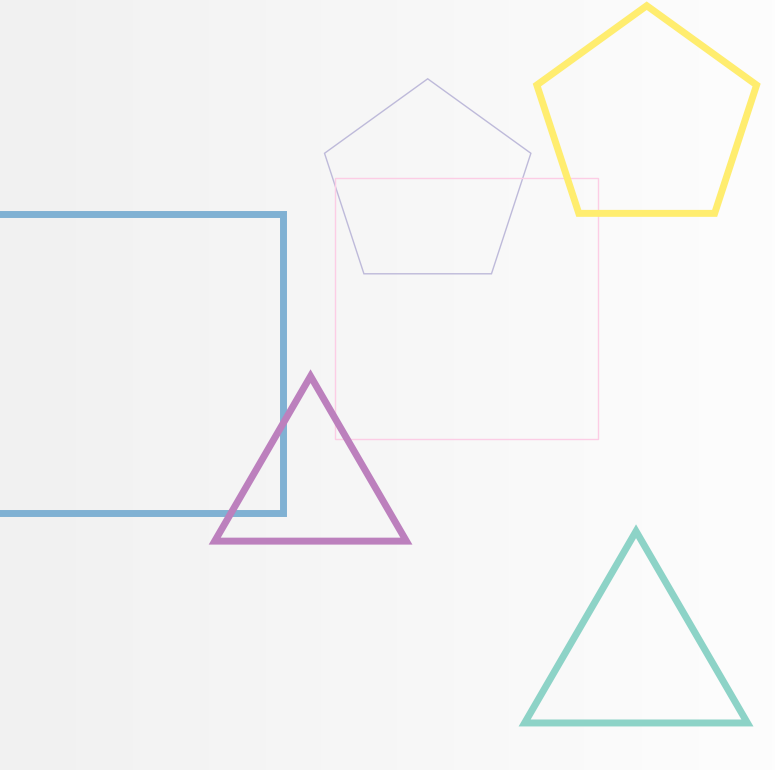[{"shape": "triangle", "thickness": 2.5, "radius": 0.83, "center": [0.821, 0.144]}, {"shape": "pentagon", "thickness": 0.5, "radius": 0.7, "center": [0.552, 0.758]}, {"shape": "square", "thickness": 2.5, "radius": 0.97, "center": [0.171, 0.528]}, {"shape": "square", "thickness": 0.5, "radius": 0.85, "center": [0.602, 0.599]}, {"shape": "triangle", "thickness": 2.5, "radius": 0.71, "center": [0.401, 0.369]}, {"shape": "pentagon", "thickness": 2.5, "radius": 0.75, "center": [0.834, 0.844]}]